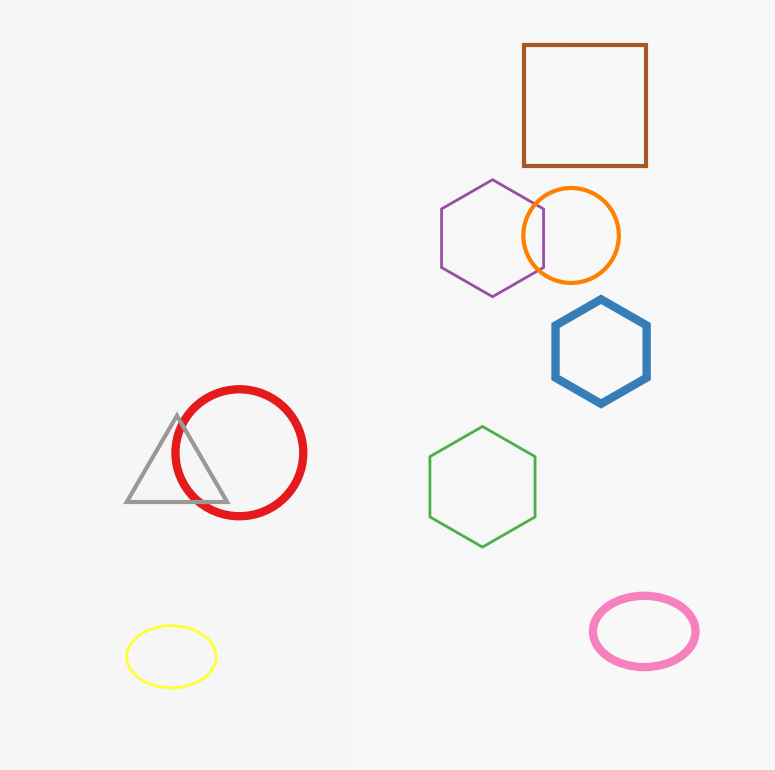[{"shape": "circle", "thickness": 3, "radius": 0.41, "center": [0.309, 0.412]}, {"shape": "hexagon", "thickness": 3, "radius": 0.34, "center": [0.776, 0.543]}, {"shape": "hexagon", "thickness": 1, "radius": 0.39, "center": [0.623, 0.368]}, {"shape": "hexagon", "thickness": 1, "radius": 0.38, "center": [0.636, 0.691]}, {"shape": "circle", "thickness": 1.5, "radius": 0.31, "center": [0.737, 0.694]}, {"shape": "oval", "thickness": 1, "radius": 0.29, "center": [0.221, 0.147]}, {"shape": "square", "thickness": 1.5, "radius": 0.39, "center": [0.755, 0.863]}, {"shape": "oval", "thickness": 3, "radius": 0.33, "center": [0.831, 0.18]}, {"shape": "triangle", "thickness": 1.5, "radius": 0.37, "center": [0.228, 0.385]}]